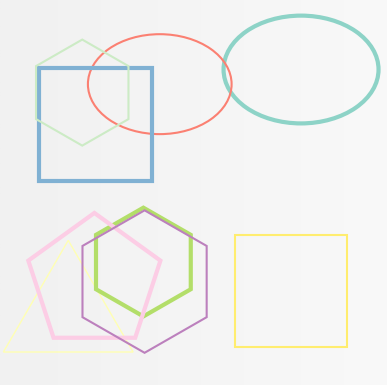[{"shape": "oval", "thickness": 3, "radius": 1.0, "center": [0.777, 0.819]}, {"shape": "triangle", "thickness": 1, "radius": 0.97, "center": [0.176, 0.182]}, {"shape": "oval", "thickness": 1.5, "radius": 0.93, "center": [0.412, 0.781]}, {"shape": "square", "thickness": 3, "radius": 0.73, "center": [0.246, 0.676]}, {"shape": "hexagon", "thickness": 3, "radius": 0.71, "center": [0.37, 0.319]}, {"shape": "pentagon", "thickness": 3, "radius": 0.9, "center": [0.244, 0.268]}, {"shape": "hexagon", "thickness": 1.5, "radius": 0.93, "center": [0.373, 0.269]}, {"shape": "hexagon", "thickness": 1.5, "radius": 0.69, "center": [0.212, 0.759]}, {"shape": "square", "thickness": 1.5, "radius": 0.73, "center": [0.751, 0.245]}]